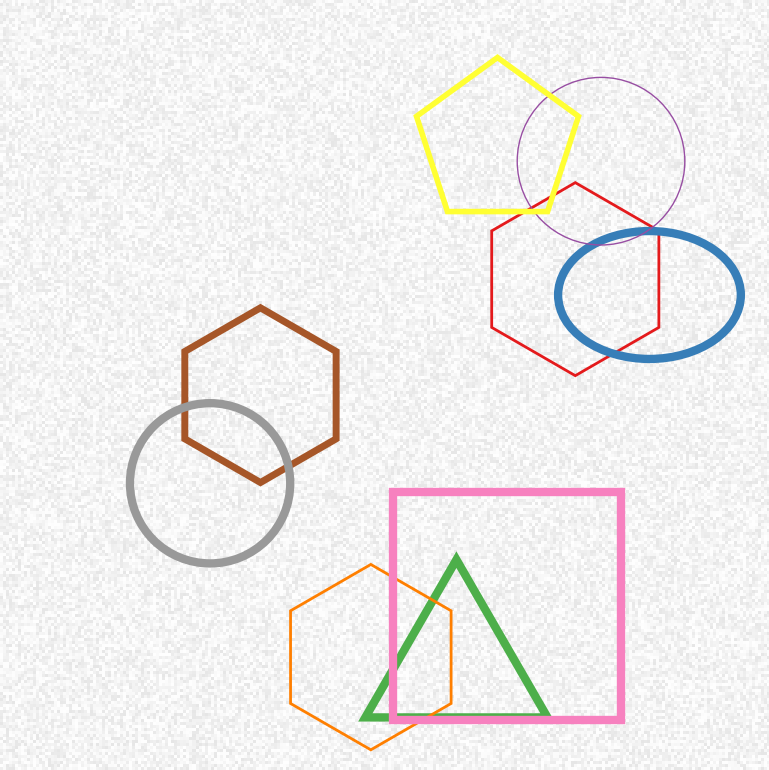[{"shape": "hexagon", "thickness": 1, "radius": 0.63, "center": [0.747, 0.637]}, {"shape": "oval", "thickness": 3, "radius": 0.59, "center": [0.843, 0.617]}, {"shape": "triangle", "thickness": 3, "radius": 0.68, "center": [0.593, 0.137]}, {"shape": "circle", "thickness": 0.5, "radius": 0.54, "center": [0.781, 0.791]}, {"shape": "hexagon", "thickness": 1, "radius": 0.6, "center": [0.482, 0.147]}, {"shape": "pentagon", "thickness": 2, "radius": 0.55, "center": [0.646, 0.815]}, {"shape": "hexagon", "thickness": 2.5, "radius": 0.57, "center": [0.338, 0.487]}, {"shape": "square", "thickness": 3, "radius": 0.74, "center": [0.658, 0.213]}, {"shape": "circle", "thickness": 3, "radius": 0.52, "center": [0.273, 0.372]}]